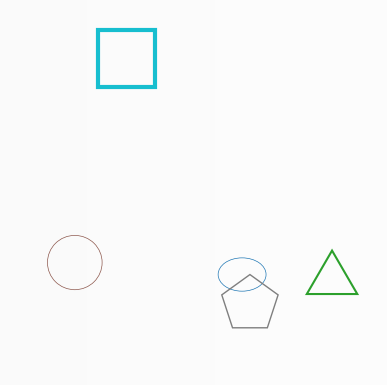[{"shape": "oval", "thickness": 0.5, "radius": 0.31, "center": [0.625, 0.287]}, {"shape": "triangle", "thickness": 1.5, "radius": 0.38, "center": [0.857, 0.274]}, {"shape": "circle", "thickness": 0.5, "radius": 0.35, "center": [0.193, 0.318]}, {"shape": "pentagon", "thickness": 1, "radius": 0.38, "center": [0.645, 0.21]}, {"shape": "square", "thickness": 3, "radius": 0.37, "center": [0.327, 0.847]}]